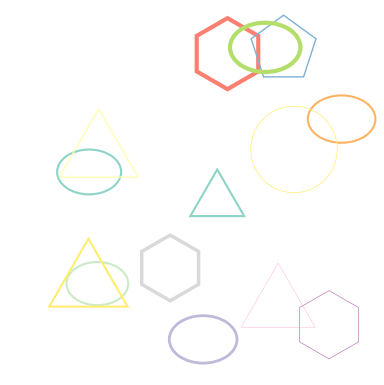[{"shape": "triangle", "thickness": 1.5, "radius": 0.4, "center": [0.564, 0.479]}, {"shape": "oval", "thickness": 1.5, "radius": 0.42, "center": [0.232, 0.553]}, {"shape": "triangle", "thickness": 1, "radius": 0.59, "center": [0.256, 0.599]}, {"shape": "oval", "thickness": 2, "radius": 0.44, "center": [0.528, 0.118]}, {"shape": "hexagon", "thickness": 3, "radius": 0.46, "center": [0.591, 0.861]}, {"shape": "pentagon", "thickness": 1, "radius": 0.44, "center": [0.737, 0.872]}, {"shape": "oval", "thickness": 1.5, "radius": 0.44, "center": [0.887, 0.691]}, {"shape": "oval", "thickness": 3, "radius": 0.46, "center": [0.689, 0.877]}, {"shape": "triangle", "thickness": 0.5, "radius": 0.56, "center": [0.722, 0.205]}, {"shape": "hexagon", "thickness": 2.5, "radius": 0.43, "center": [0.442, 0.304]}, {"shape": "hexagon", "thickness": 0.5, "radius": 0.44, "center": [0.855, 0.157]}, {"shape": "oval", "thickness": 1.5, "radius": 0.4, "center": [0.253, 0.263]}, {"shape": "triangle", "thickness": 1.5, "radius": 0.59, "center": [0.23, 0.262]}, {"shape": "circle", "thickness": 0.5, "radius": 0.56, "center": [0.764, 0.612]}]